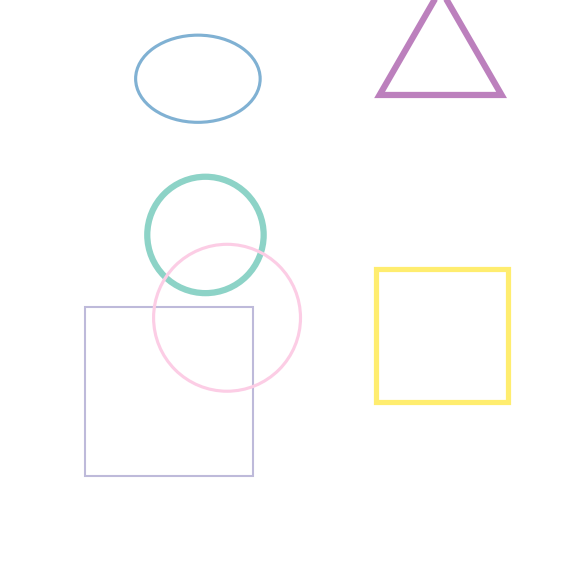[{"shape": "circle", "thickness": 3, "radius": 0.5, "center": [0.356, 0.592]}, {"shape": "square", "thickness": 1, "radius": 0.73, "center": [0.293, 0.321]}, {"shape": "oval", "thickness": 1.5, "radius": 0.54, "center": [0.343, 0.863]}, {"shape": "circle", "thickness": 1.5, "radius": 0.64, "center": [0.393, 0.449]}, {"shape": "triangle", "thickness": 3, "radius": 0.61, "center": [0.763, 0.896]}, {"shape": "square", "thickness": 2.5, "radius": 0.57, "center": [0.765, 0.419]}]